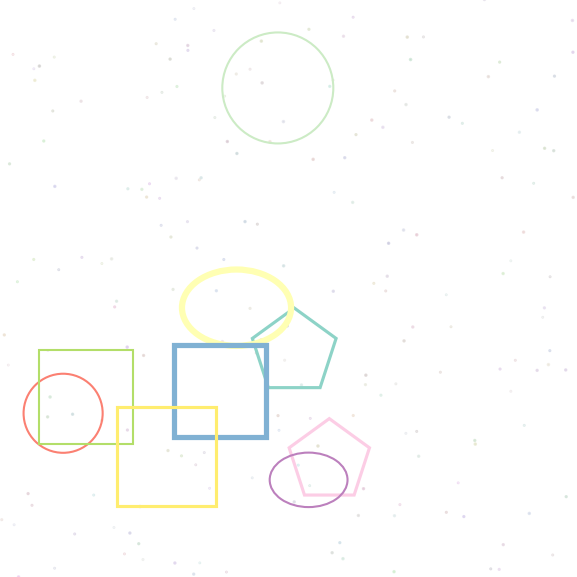[{"shape": "pentagon", "thickness": 1.5, "radius": 0.38, "center": [0.509, 0.39]}, {"shape": "oval", "thickness": 3, "radius": 0.47, "center": [0.41, 0.466]}, {"shape": "circle", "thickness": 1, "radius": 0.34, "center": [0.109, 0.284]}, {"shape": "square", "thickness": 2.5, "radius": 0.4, "center": [0.381, 0.322]}, {"shape": "square", "thickness": 1, "radius": 0.4, "center": [0.148, 0.312]}, {"shape": "pentagon", "thickness": 1.5, "radius": 0.37, "center": [0.57, 0.201]}, {"shape": "oval", "thickness": 1, "radius": 0.34, "center": [0.534, 0.168]}, {"shape": "circle", "thickness": 1, "radius": 0.48, "center": [0.481, 0.847]}, {"shape": "square", "thickness": 1.5, "radius": 0.43, "center": [0.288, 0.209]}]